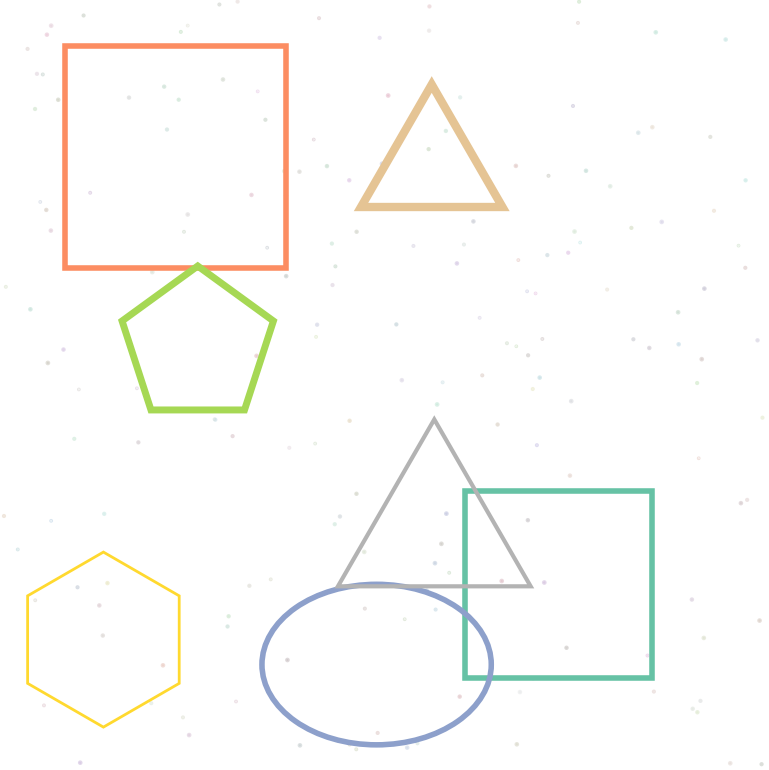[{"shape": "square", "thickness": 2, "radius": 0.61, "center": [0.726, 0.241]}, {"shape": "square", "thickness": 2, "radius": 0.72, "center": [0.228, 0.796]}, {"shape": "oval", "thickness": 2, "radius": 0.74, "center": [0.489, 0.137]}, {"shape": "pentagon", "thickness": 2.5, "radius": 0.52, "center": [0.257, 0.551]}, {"shape": "hexagon", "thickness": 1, "radius": 0.57, "center": [0.134, 0.169]}, {"shape": "triangle", "thickness": 3, "radius": 0.53, "center": [0.561, 0.784]}, {"shape": "triangle", "thickness": 1.5, "radius": 0.72, "center": [0.564, 0.311]}]